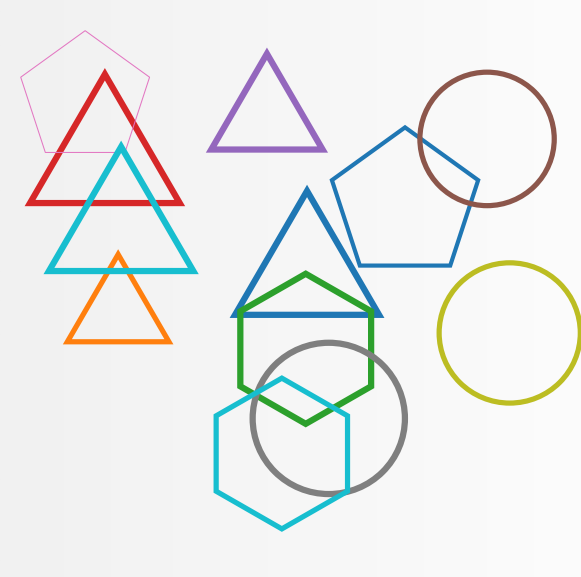[{"shape": "triangle", "thickness": 3, "radius": 0.72, "center": [0.528, 0.525]}, {"shape": "pentagon", "thickness": 2, "radius": 0.66, "center": [0.697, 0.646]}, {"shape": "triangle", "thickness": 2.5, "radius": 0.5, "center": [0.203, 0.458]}, {"shape": "hexagon", "thickness": 3, "radius": 0.65, "center": [0.526, 0.395]}, {"shape": "triangle", "thickness": 3, "radius": 0.74, "center": [0.18, 0.722]}, {"shape": "triangle", "thickness": 3, "radius": 0.55, "center": [0.459, 0.795]}, {"shape": "circle", "thickness": 2.5, "radius": 0.58, "center": [0.838, 0.759]}, {"shape": "pentagon", "thickness": 0.5, "radius": 0.58, "center": [0.146, 0.829]}, {"shape": "circle", "thickness": 3, "radius": 0.65, "center": [0.566, 0.275]}, {"shape": "circle", "thickness": 2.5, "radius": 0.61, "center": [0.877, 0.423]}, {"shape": "hexagon", "thickness": 2.5, "radius": 0.65, "center": [0.485, 0.214]}, {"shape": "triangle", "thickness": 3, "radius": 0.72, "center": [0.208, 0.602]}]